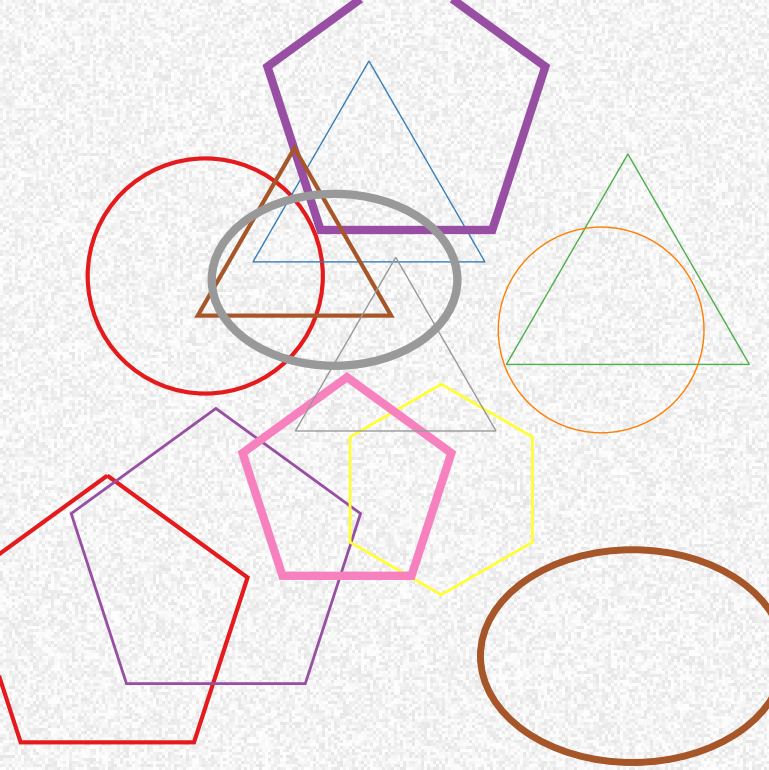[{"shape": "circle", "thickness": 1.5, "radius": 0.76, "center": [0.267, 0.642]}, {"shape": "pentagon", "thickness": 1.5, "radius": 0.96, "center": [0.139, 0.191]}, {"shape": "triangle", "thickness": 0.5, "radius": 0.87, "center": [0.479, 0.747]}, {"shape": "triangle", "thickness": 0.5, "radius": 0.91, "center": [0.815, 0.618]}, {"shape": "pentagon", "thickness": 3, "radius": 0.95, "center": [0.528, 0.855]}, {"shape": "pentagon", "thickness": 1, "radius": 0.99, "center": [0.28, 0.272]}, {"shape": "circle", "thickness": 0.5, "radius": 0.67, "center": [0.781, 0.572]}, {"shape": "hexagon", "thickness": 1, "radius": 0.68, "center": [0.573, 0.364]}, {"shape": "triangle", "thickness": 1.5, "radius": 0.73, "center": [0.382, 0.663]}, {"shape": "oval", "thickness": 2.5, "radius": 0.99, "center": [0.821, 0.148]}, {"shape": "pentagon", "thickness": 3, "radius": 0.71, "center": [0.451, 0.368]}, {"shape": "triangle", "thickness": 0.5, "radius": 0.75, "center": [0.514, 0.516]}, {"shape": "oval", "thickness": 3, "radius": 0.8, "center": [0.435, 0.637]}]